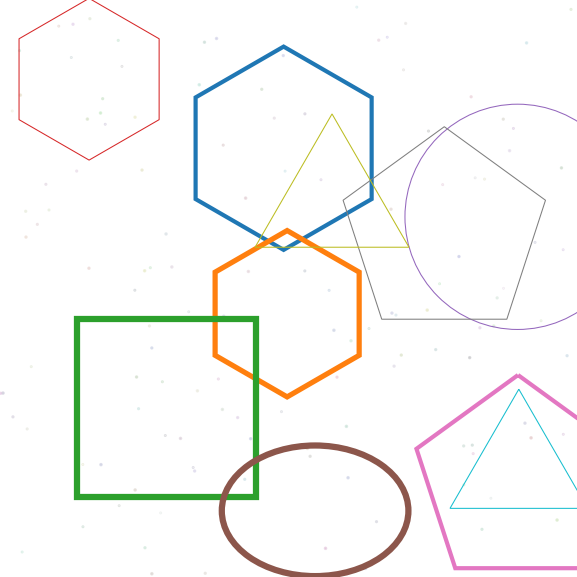[{"shape": "hexagon", "thickness": 2, "radius": 0.88, "center": [0.491, 0.742]}, {"shape": "hexagon", "thickness": 2.5, "radius": 0.72, "center": [0.497, 0.456]}, {"shape": "square", "thickness": 3, "radius": 0.77, "center": [0.288, 0.293]}, {"shape": "hexagon", "thickness": 0.5, "radius": 0.7, "center": [0.154, 0.862]}, {"shape": "circle", "thickness": 0.5, "radius": 0.98, "center": [0.896, 0.624]}, {"shape": "oval", "thickness": 3, "radius": 0.81, "center": [0.546, 0.115]}, {"shape": "pentagon", "thickness": 2, "radius": 0.92, "center": [0.897, 0.165]}, {"shape": "pentagon", "thickness": 0.5, "radius": 0.92, "center": [0.769, 0.595]}, {"shape": "triangle", "thickness": 0.5, "radius": 0.77, "center": [0.575, 0.648]}, {"shape": "triangle", "thickness": 0.5, "radius": 0.69, "center": [0.898, 0.188]}]